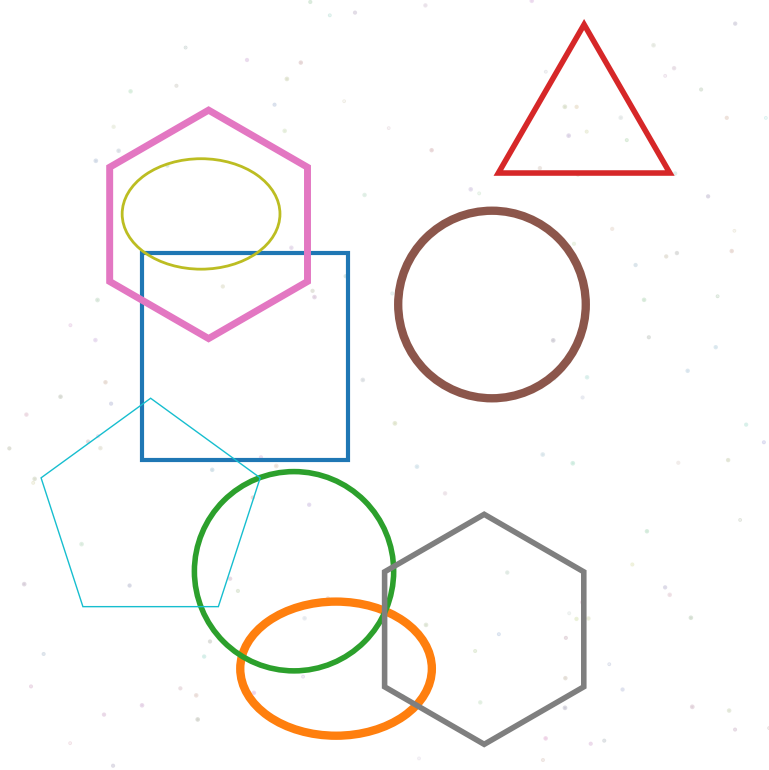[{"shape": "square", "thickness": 1.5, "radius": 0.67, "center": [0.318, 0.537]}, {"shape": "oval", "thickness": 3, "radius": 0.62, "center": [0.436, 0.132]}, {"shape": "circle", "thickness": 2, "radius": 0.65, "center": [0.382, 0.258]}, {"shape": "triangle", "thickness": 2, "radius": 0.64, "center": [0.759, 0.84]}, {"shape": "circle", "thickness": 3, "radius": 0.61, "center": [0.639, 0.605]}, {"shape": "hexagon", "thickness": 2.5, "radius": 0.74, "center": [0.271, 0.709]}, {"shape": "hexagon", "thickness": 2, "radius": 0.75, "center": [0.629, 0.183]}, {"shape": "oval", "thickness": 1, "radius": 0.51, "center": [0.261, 0.722]}, {"shape": "pentagon", "thickness": 0.5, "radius": 0.75, "center": [0.196, 0.333]}]